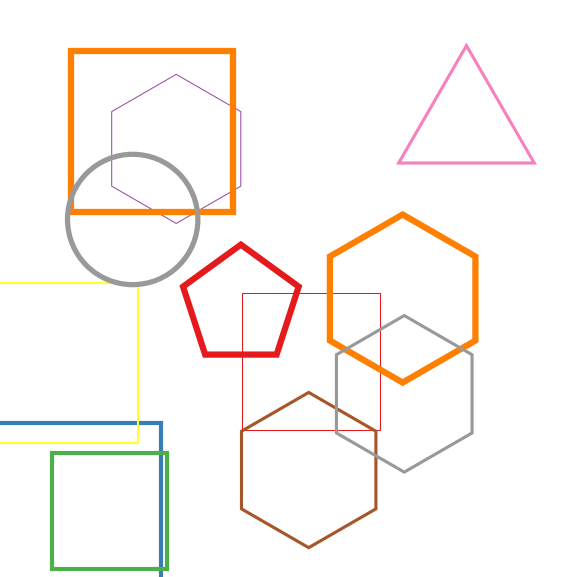[{"shape": "pentagon", "thickness": 3, "radius": 0.53, "center": [0.417, 0.47]}, {"shape": "square", "thickness": 0.5, "radius": 0.6, "center": [0.538, 0.373]}, {"shape": "square", "thickness": 2, "radius": 0.75, "center": [0.129, 0.117]}, {"shape": "square", "thickness": 2, "radius": 0.5, "center": [0.19, 0.114]}, {"shape": "hexagon", "thickness": 0.5, "radius": 0.65, "center": [0.305, 0.741]}, {"shape": "hexagon", "thickness": 3, "radius": 0.73, "center": [0.697, 0.482]}, {"shape": "square", "thickness": 3, "radius": 0.7, "center": [0.263, 0.772]}, {"shape": "square", "thickness": 1, "radius": 0.69, "center": [0.1, 0.371]}, {"shape": "hexagon", "thickness": 1.5, "radius": 0.67, "center": [0.535, 0.185]}, {"shape": "triangle", "thickness": 1.5, "radius": 0.68, "center": [0.808, 0.785]}, {"shape": "circle", "thickness": 2.5, "radius": 0.56, "center": [0.23, 0.619]}, {"shape": "hexagon", "thickness": 1.5, "radius": 0.68, "center": [0.7, 0.317]}]